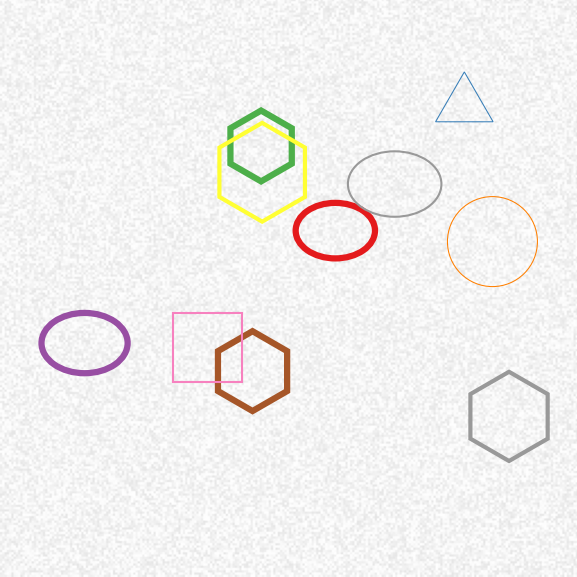[{"shape": "oval", "thickness": 3, "radius": 0.34, "center": [0.581, 0.6]}, {"shape": "triangle", "thickness": 0.5, "radius": 0.29, "center": [0.804, 0.817]}, {"shape": "hexagon", "thickness": 3, "radius": 0.31, "center": [0.452, 0.746]}, {"shape": "oval", "thickness": 3, "radius": 0.37, "center": [0.146, 0.405]}, {"shape": "circle", "thickness": 0.5, "radius": 0.39, "center": [0.853, 0.581]}, {"shape": "hexagon", "thickness": 2, "radius": 0.43, "center": [0.454, 0.701]}, {"shape": "hexagon", "thickness": 3, "radius": 0.35, "center": [0.437, 0.357]}, {"shape": "square", "thickness": 1, "radius": 0.3, "center": [0.359, 0.397]}, {"shape": "hexagon", "thickness": 2, "radius": 0.39, "center": [0.881, 0.278]}, {"shape": "oval", "thickness": 1, "radius": 0.4, "center": [0.683, 0.68]}]